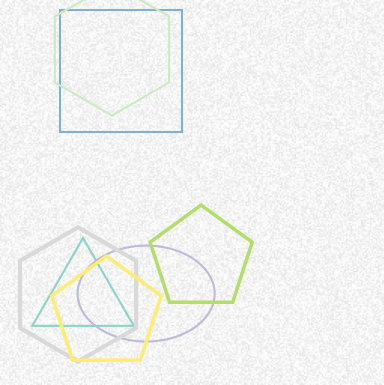[{"shape": "triangle", "thickness": 1.5, "radius": 0.76, "center": [0.216, 0.23]}, {"shape": "oval", "thickness": 1.5, "radius": 0.89, "center": [0.38, 0.237]}, {"shape": "square", "thickness": 1.5, "radius": 0.79, "center": [0.315, 0.816]}, {"shape": "pentagon", "thickness": 2.5, "radius": 0.7, "center": [0.522, 0.328]}, {"shape": "hexagon", "thickness": 3, "radius": 0.87, "center": [0.203, 0.235]}, {"shape": "hexagon", "thickness": 1.5, "radius": 0.86, "center": [0.291, 0.871]}, {"shape": "pentagon", "thickness": 2.5, "radius": 0.75, "center": [0.276, 0.185]}]